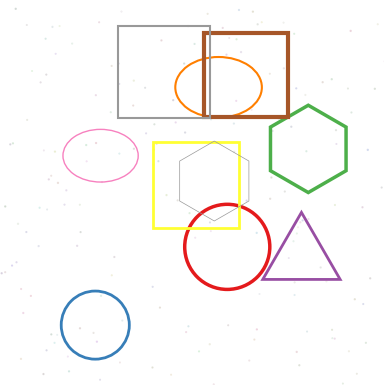[{"shape": "circle", "thickness": 2.5, "radius": 0.55, "center": [0.59, 0.359]}, {"shape": "circle", "thickness": 2, "radius": 0.44, "center": [0.247, 0.156]}, {"shape": "hexagon", "thickness": 2.5, "radius": 0.57, "center": [0.801, 0.613]}, {"shape": "triangle", "thickness": 2, "radius": 0.58, "center": [0.783, 0.332]}, {"shape": "oval", "thickness": 1.5, "radius": 0.56, "center": [0.568, 0.773]}, {"shape": "square", "thickness": 2, "radius": 0.56, "center": [0.509, 0.519]}, {"shape": "square", "thickness": 3, "radius": 0.55, "center": [0.638, 0.805]}, {"shape": "oval", "thickness": 1, "radius": 0.49, "center": [0.261, 0.596]}, {"shape": "hexagon", "thickness": 0.5, "radius": 0.52, "center": [0.557, 0.53]}, {"shape": "square", "thickness": 1.5, "radius": 0.6, "center": [0.427, 0.813]}]